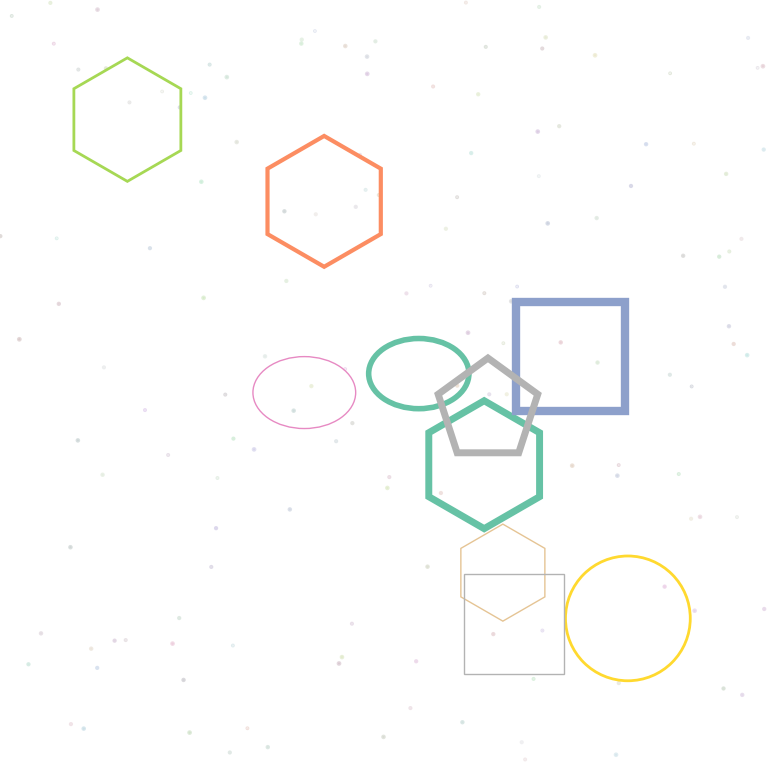[{"shape": "hexagon", "thickness": 2.5, "radius": 0.42, "center": [0.629, 0.396]}, {"shape": "oval", "thickness": 2, "radius": 0.33, "center": [0.544, 0.515]}, {"shape": "hexagon", "thickness": 1.5, "radius": 0.42, "center": [0.421, 0.738]}, {"shape": "square", "thickness": 3, "radius": 0.35, "center": [0.741, 0.538]}, {"shape": "oval", "thickness": 0.5, "radius": 0.33, "center": [0.395, 0.49]}, {"shape": "hexagon", "thickness": 1, "radius": 0.4, "center": [0.165, 0.845]}, {"shape": "circle", "thickness": 1, "radius": 0.41, "center": [0.815, 0.197]}, {"shape": "hexagon", "thickness": 0.5, "radius": 0.31, "center": [0.653, 0.256]}, {"shape": "pentagon", "thickness": 2.5, "radius": 0.34, "center": [0.634, 0.467]}, {"shape": "square", "thickness": 0.5, "radius": 0.32, "center": [0.668, 0.189]}]